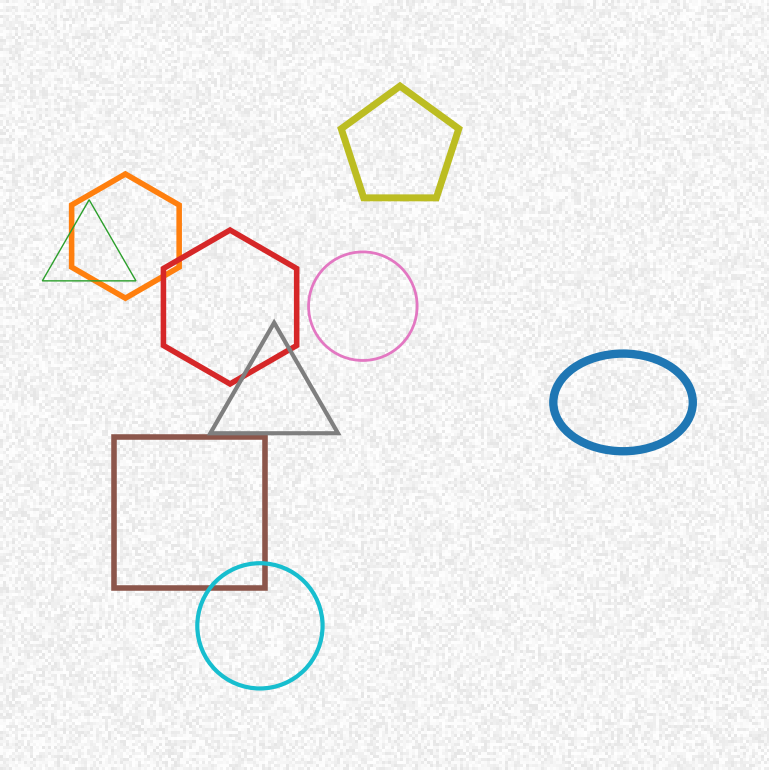[{"shape": "oval", "thickness": 3, "radius": 0.45, "center": [0.809, 0.477]}, {"shape": "hexagon", "thickness": 2, "radius": 0.4, "center": [0.163, 0.693]}, {"shape": "triangle", "thickness": 0.5, "radius": 0.35, "center": [0.116, 0.67]}, {"shape": "hexagon", "thickness": 2, "radius": 0.5, "center": [0.299, 0.601]}, {"shape": "square", "thickness": 2, "radius": 0.49, "center": [0.246, 0.335]}, {"shape": "circle", "thickness": 1, "radius": 0.35, "center": [0.471, 0.602]}, {"shape": "triangle", "thickness": 1.5, "radius": 0.48, "center": [0.356, 0.485]}, {"shape": "pentagon", "thickness": 2.5, "radius": 0.4, "center": [0.52, 0.808]}, {"shape": "circle", "thickness": 1.5, "radius": 0.41, "center": [0.338, 0.187]}]